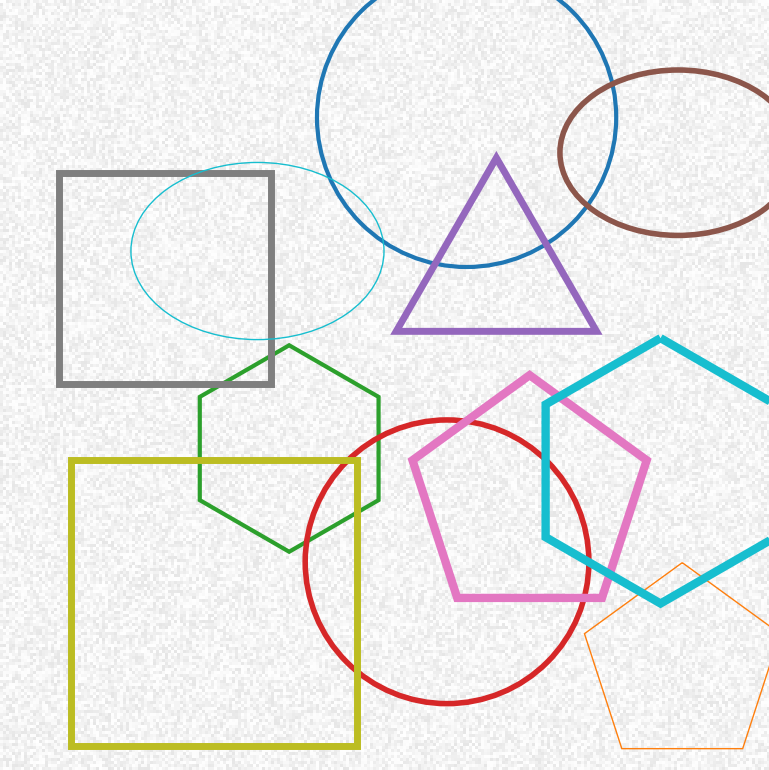[{"shape": "circle", "thickness": 1.5, "radius": 0.97, "center": [0.606, 0.848]}, {"shape": "pentagon", "thickness": 0.5, "radius": 0.67, "center": [0.886, 0.136]}, {"shape": "hexagon", "thickness": 1.5, "radius": 0.67, "center": [0.376, 0.418]}, {"shape": "circle", "thickness": 2, "radius": 0.92, "center": [0.581, 0.27]}, {"shape": "triangle", "thickness": 2.5, "radius": 0.75, "center": [0.645, 0.645]}, {"shape": "oval", "thickness": 2, "radius": 0.77, "center": [0.881, 0.802]}, {"shape": "pentagon", "thickness": 3, "radius": 0.8, "center": [0.688, 0.353]}, {"shape": "square", "thickness": 2.5, "radius": 0.69, "center": [0.214, 0.639]}, {"shape": "square", "thickness": 2.5, "radius": 0.93, "center": [0.278, 0.217]}, {"shape": "hexagon", "thickness": 3, "radius": 0.86, "center": [0.858, 0.389]}, {"shape": "oval", "thickness": 0.5, "radius": 0.82, "center": [0.334, 0.674]}]